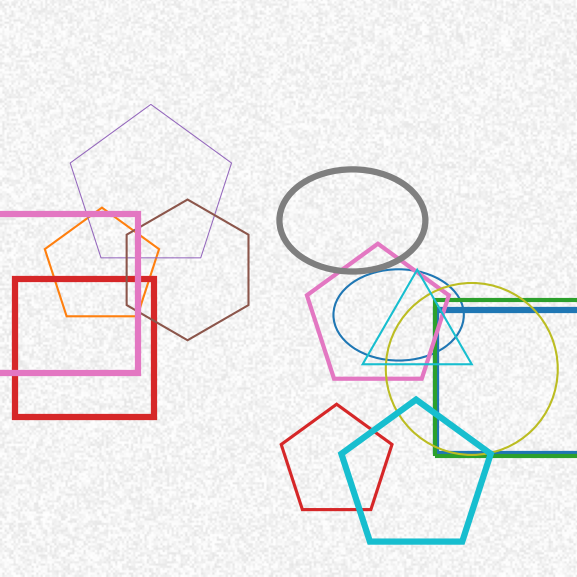[{"shape": "square", "thickness": 3, "radius": 0.62, "center": [0.88, 0.338]}, {"shape": "oval", "thickness": 1, "radius": 0.56, "center": [0.69, 0.454]}, {"shape": "pentagon", "thickness": 1, "radius": 0.52, "center": [0.177, 0.536]}, {"shape": "square", "thickness": 2, "radius": 0.67, "center": [0.889, 0.345]}, {"shape": "square", "thickness": 3, "radius": 0.6, "center": [0.146, 0.397]}, {"shape": "pentagon", "thickness": 1.5, "radius": 0.5, "center": [0.583, 0.198]}, {"shape": "pentagon", "thickness": 0.5, "radius": 0.73, "center": [0.261, 0.671]}, {"shape": "hexagon", "thickness": 1, "radius": 0.61, "center": [0.325, 0.532]}, {"shape": "pentagon", "thickness": 2, "radius": 0.65, "center": [0.654, 0.448]}, {"shape": "square", "thickness": 3, "radius": 0.69, "center": [0.101, 0.492]}, {"shape": "oval", "thickness": 3, "radius": 0.63, "center": [0.61, 0.617]}, {"shape": "circle", "thickness": 1, "radius": 0.74, "center": [0.817, 0.36]}, {"shape": "triangle", "thickness": 1, "radius": 0.55, "center": [0.722, 0.423]}, {"shape": "pentagon", "thickness": 3, "radius": 0.68, "center": [0.72, 0.171]}]